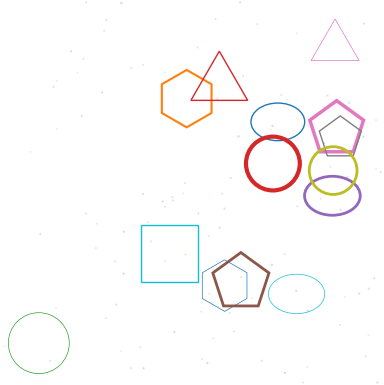[{"shape": "hexagon", "thickness": 0.5, "radius": 0.33, "center": [0.583, 0.258]}, {"shape": "oval", "thickness": 1, "radius": 0.35, "center": [0.722, 0.683]}, {"shape": "hexagon", "thickness": 1.5, "radius": 0.37, "center": [0.485, 0.744]}, {"shape": "circle", "thickness": 0.5, "radius": 0.4, "center": [0.101, 0.109]}, {"shape": "circle", "thickness": 3, "radius": 0.35, "center": [0.709, 0.575]}, {"shape": "triangle", "thickness": 1, "radius": 0.43, "center": [0.57, 0.782]}, {"shape": "oval", "thickness": 2, "radius": 0.36, "center": [0.863, 0.492]}, {"shape": "pentagon", "thickness": 2, "radius": 0.38, "center": [0.626, 0.267]}, {"shape": "triangle", "thickness": 0.5, "radius": 0.36, "center": [0.87, 0.879]}, {"shape": "pentagon", "thickness": 2.5, "radius": 0.37, "center": [0.874, 0.665]}, {"shape": "pentagon", "thickness": 1, "radius": 0.29, "center": [0.884, 0.642]}, {"shape": "circle", "thickness": 2, "radius": 0.31, "center": [0.865, 0.557]}, {"shape": "oval", "thickness": 0.5, "radius": 0.37, "center": [0.77, 0.237]}, {"shape": "square", "thickness": 1, "radius": 0.37, "center": [0.441, 0.342]}]